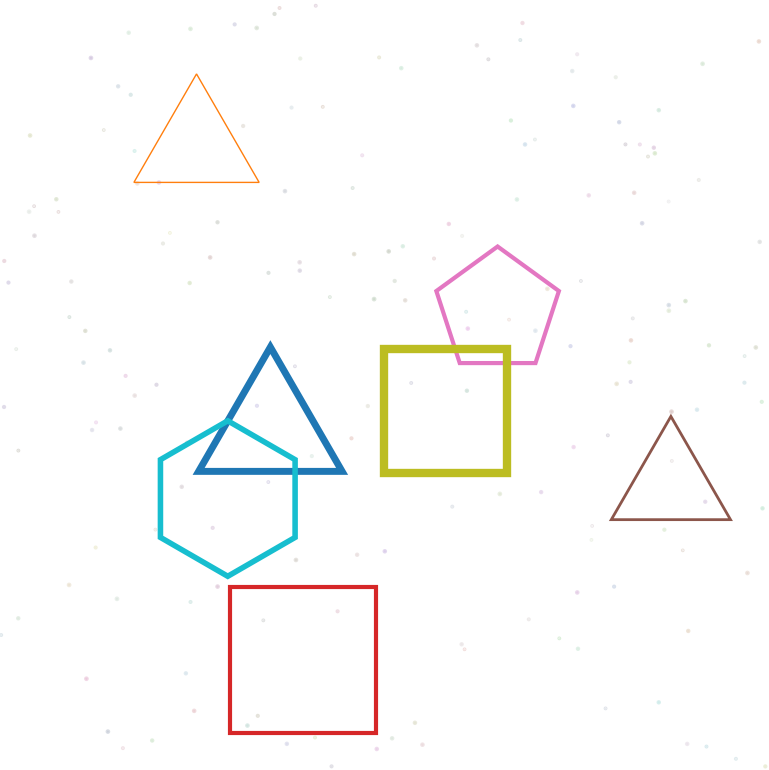[{"shape": "triangle", "thickness": 2.5, "radius": 0.54, "center": [0.351, 0.442]}, {"shape": "triangle", "thickness": 0.5, "radius": 0.47, "center": [0.255, 0.81]}, {"shape": "square", "thickness": 1.5, "radius": 0.47, "center": [0.394, 0.143]}, {"shape": "triangle", "thickness": 1, "radius": 0.45, "center": [0.871, 0.37]}, {"shape": "pentagon", "thickness": 1.5, "radius": 0.42, "center": [0.646, 0.596]}, {"shape": "square", "thickness": 3, "radius": 0.4, "center": [0.579, 0.466]}, {"shape": "hexagon", "thickness": 2, "radius": 0.5, "center": [0.296, 0.353]}]